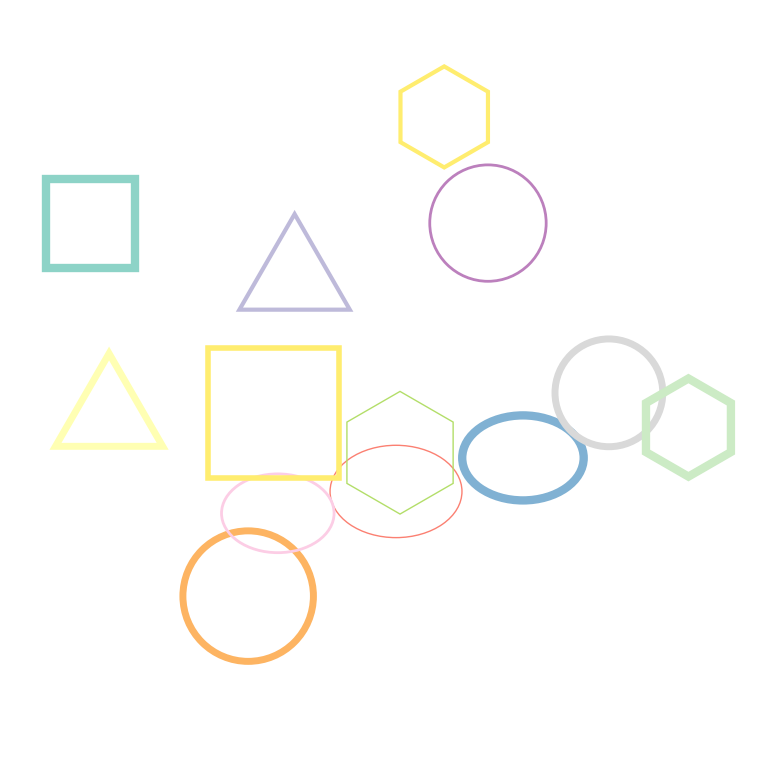[{"shape": "square", "thickness": 3, "radius": 0.29, "center": [0.117, 0.71]}, {"shape": "triangle", "thickness": 2.5, "radius": 0.4, "center": [0.142, 0.461]}, {"shape": "triangle", "thickness": 1.5, "radius": 0.41, "center": [0.383, 0.639]}, {"shape": "oval", "thickness": 0.5, "radius": 0.43, "center": [0.514, 0.362]}, {"shape": "oval", "thickness": 3, "radius": 0.39, "center": [0.679, 0.405]}, {"shape": "circle", "thickness": 2.5, "radius": 0.42, "center": [0.322, 0.226]}, {"shape": "hexagon", "thickness": 0.5, "radius": 0.4, "center": [0.52, 0.412]}, {"shape": "oval", "thickness": 1, "radius": 0.37, "center": [0.361, 0.333]}, {"shape": "circle", "thickness": 2.5, "radius": 0.35, "center": [0.791, 0.49]}, {"shape": "circle", "thickness": 1, "radius": 0.38, "center": [0.634, 0.71]}, {"shape": "hexagon", "thickness": 3, "radius": 0.32, "center": [0.894, 0.445]}, {"shape": "hexagon", "thickness": 1.5, "radius": 0.33, "center": [0.577, 0.848]}, {"shape": "square", "thickness": 2, "radius": 0.42, "center": [0.355, 0.464]}]